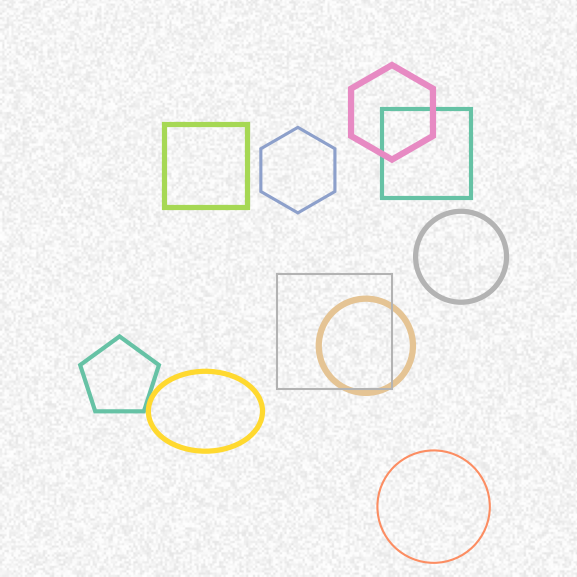[{"shape": "square", "thickness": 2, "radius": 0.39, "center": [0.739, 0.733]}, {"shape": "pentagon", "thickness": 2, "radius": 0.36, "center": [0.207, 0.345]}, {"shape": "circle", "thickness": 1, "radius": 0.49, "center": [0.751, 0.122]}, {"shape": "hexagon", "thickness": 1.5, "radius": 0.37, "center": [0.516, 0.705]}, {"shape": "hexagon", "thickness": 3, "radius": 0.41, "center": [0.679, 0.805]}, {"shape": "square", "thickness": 2.5, "radius": 0.36, "center": [0.356, 0.713]}, {"shape": "oval", "thickness": 2.5, "radius": 0.49, "center": [0.356, 0.287]}, {"shape": "circle", "thickness": 3, "radius": 0.41, "center": [0.634, 0.4]}, {"shape": "square", "thickness": 1, "radius": 0.5, "center": [0.58, 0.425]}, {"shape": "circle", "thickness": 2.5, "radius": 0.39, "center": [0.798, 0.555]}]